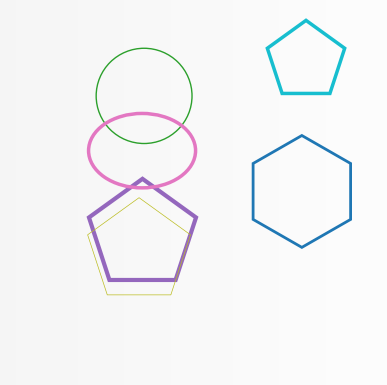[{"shape": "hexagon", "thickness": 2, "radius": 0.73, "center": [0.779, 0.503]}, {"shape": "circle", "thickness": 1, "radius": 0.62, "center": [0.372, 0.751]}, {"shape": "pentagon", "thickness": 3, "radius": 0.73, "center": [0.368, 0.39]}, {"shape": "oval", "thickness": 2.5, "radius": 0.69, "center": [0.367, 0.609]}, {"shape": "pentagon", "thickness": 0.5, "radius": 0.7, "center": [0.359, 0.347]}, {"shape": "pentagon", "thickness": 2.5, "radius": 0.52, "center": [0.79, 0.842]}]